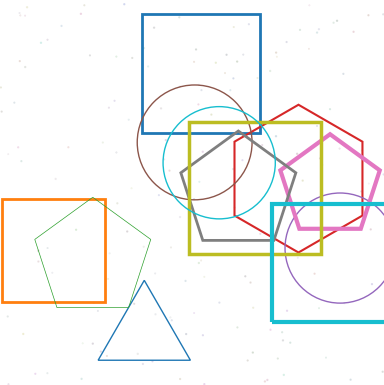[{"shape": "triangle", "thickness": 1, "radius": 0.69, "center": [0.375, 0.133]}, {"shape": "square", "thickness": 2, "radius": 0.77, "center": [0.522, 0.809]}, {"shape": "square", "thickness": 2, "radius": 0.67, "center": [0.14, 0.35]}, {"shape": "pentagon", "thickness": 0.5, "radius": 0.79, "center": [0.241, 0.329]}, {"shape": "hexagon", "thickness": 1.5, "radius": 0.96, "center": [0.775, 0.536]}, {"shape": "circle", "thickness": 1, "radius": 0.71, "center": [0.883, 0.356]}, {"shape": "circle", "thickness": 1, "radius": 0.75, "center": [0.506, 0.63]}, {"shape": "pentagon", "thickness": 3, "radius": 0.68, "center": [0.857, 0.516]}, {"shape": "pentagon", "thickness": 2, "radius": 0.79, "center": [0.619, 0.503]}, {"shape": "square", "thickness": 2.5, "radius": 0.86, "center": [0.662, 0.512]}, {"shape": "circle", "thickness": 1, "radius": 0.73, "center": [0.569, 0.577]}, {"shape": "square", "thickness": 3, "radius": 0.77, "center": [0.861, 0.317]}]